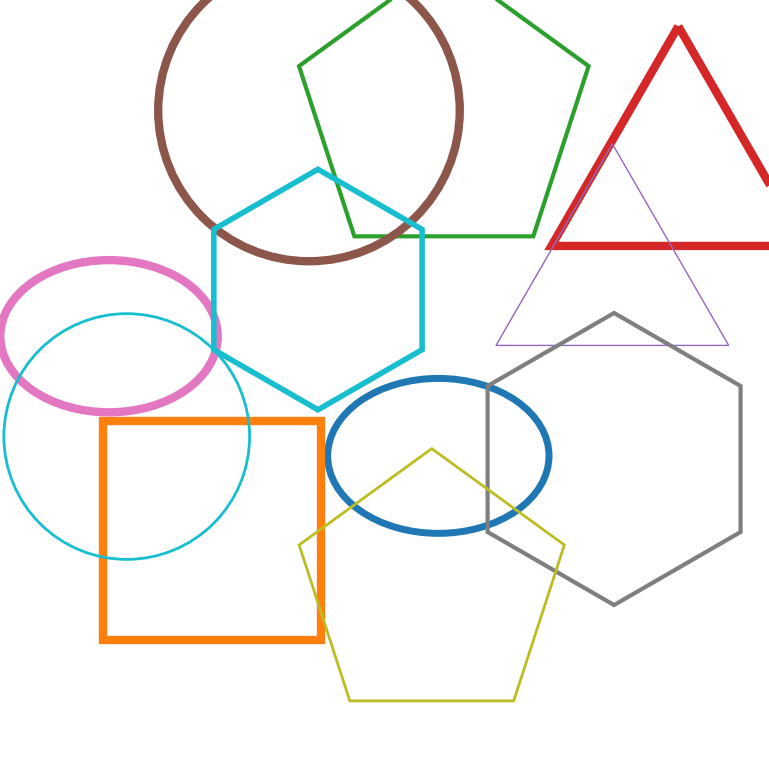[{"shape": "oval", "thickness": 2.5, "radius": 0.72, "center": [0.569, 0.408]}, {"shape": "square", "thickness": 3, "radius": 0.71, "center": [0.275, 0.311]}, {"shape": "pentagon", "thickness": 1.5, "radius": 0.99, "center": [0.576, 0.853]}, {"shape": "triangle", "thickness": 3, "radius": 0.95, "center": [0.881, 0.776]}, {"shape": "triangle", "thickness": 0.5, "radius": 0.87, "center": [0.795, 0.639]}, {"shape": "circle", "thickness": 3, "radius": 0.98, "center": [0.401, 0.857]}, {"shape": "oval", "thickness": 3, "radius": 0.71, "center": [0.142, 0.563]}, {"shape": "hexagon", "thickness": 1.5, "radius": 0.95, "center": [0.797, 0.404]}, {"shape": "pentagon", "thickness": 1, "radius": 0.91, "center": [0.561, 0.236]}, {"shape": "circle", "thickness": 1, "radius": 0.8, "center": [0.165, 0.433]}, {"shape": "hexagon", "thickness": 2, "radius": 0.78, "center": [0.413, 0.624]}]